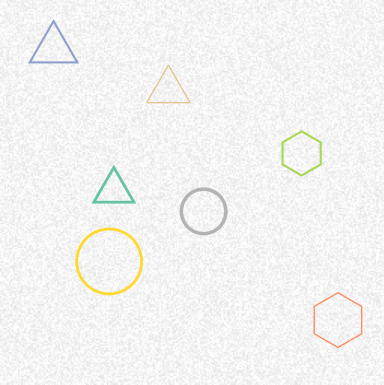[{"shape": "triangle", "thickness": 2, "radius": 0.3, "center": [0.296, 0.505]}, {"shape": "hexagon", "thickness": 1, "radius": 0.36, "center": [0.878, 0.169]}, {"shape": "triangle", "thickness": 1.5, "radius": 0.36, "center": [0.139, 0.874]}, {"shape": "hexagon", "thickness": 1.5, "radius": 0.29, "center": [0.783, 0.601]}, {"shape": "circle", "thickness": 2, "radius": 0.42, "center": [0.284, 0.321]}, {"shape": "triangle", "thickness": 1, "radius": 0.33, "center": [0.437, 0.766]}, {"shape": "circle", "thickness": 2.5, "radius": 0.29, "center": [0.529, 0.451]}]